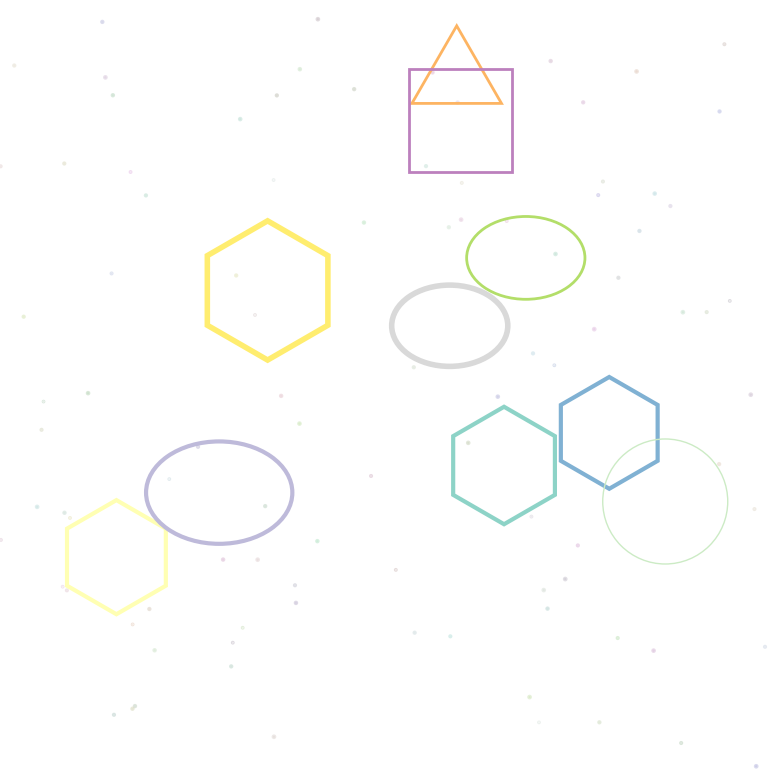[{"shape": "hexagon", "thickness": 1.5, "radius": 0.38, "center": [0.655, 0.395]}, {"shape": "hexagon", "thickness": 1.5, "radius": 0.37, "center": [0.151, 0.276]}, {"shape": "oval", "thickness": 1.5, "radius": 0.47, "center": [0.285, 0.36]}, {"shape": "hexagon", "thickness": 1.5, "radius": 0.36, "center": [0.791, 0.438]}, {"shape": "triangle", "thickness": 1, "radius": 0.34, "center": [0.593, 0.899]}, {"shape": "oval", "thickness": 1, "radius": 0.38, "center": [0.683, 0.665]}, {"shape": "oval", "thickness": 2, "radius": 0.38, "center": [0.584, 0.577]}, {"shape": "square", "thickness": 1, "radius": 0.33, "center": [0.598, 0.843]}, {"shape": "circle", "thickness": 0.5, "radius": 0.41, "center": [0.864, 0.349]}, {"shape": "hexagon", "thickness": 2, "radius": 0.45, "center": [0.348, 0.623]}]